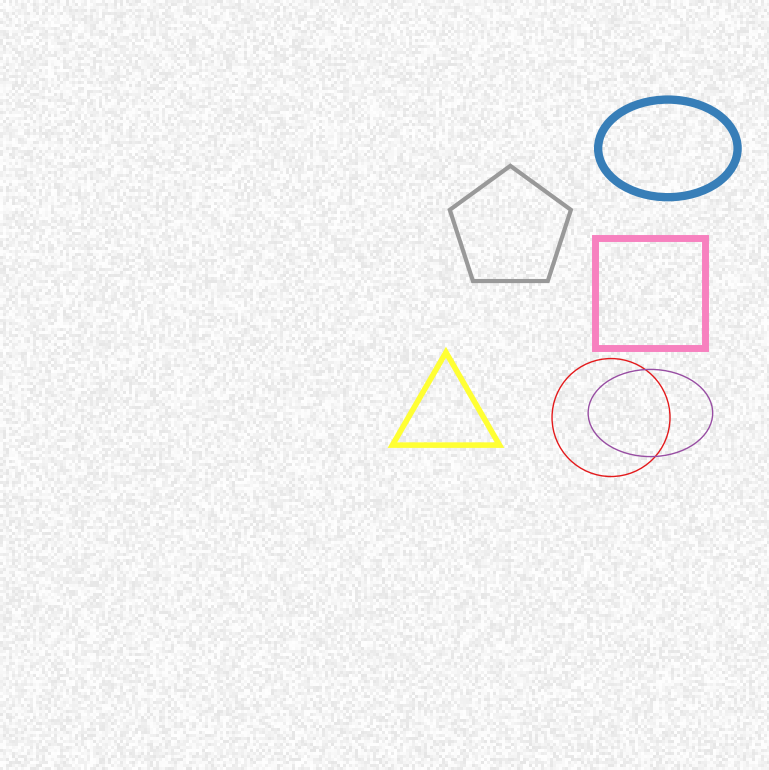[{"shape": "circle", "thickness": 0.5, "radius": 0.38, "center": [0.794, 0.458]}, {"shape": "oval", "thickness": 3, "radius": 0.45, "center": [0.867, 0.807]}, {"shape": "oval", "thickness": 0.5, "radius": 0.4, "center": [0.845, 0.464]}, {"shape": "triangle", "thickness": 2, "radius": 0.4, "center": [0.579, 0.462]}, {"shape": "square", "thickness": 2.5, "radius": 0.36, "center": [0.844, 0.619]}, {"shape": "pentagon", "thickness": 1.5, "radius": 0.41, "center": [0.663, 0.702]}]